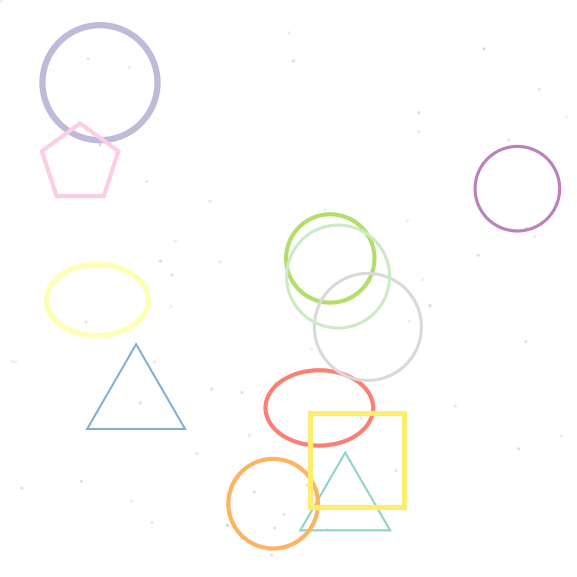[{"shape": "triangle", "thickness": 1, "radius": 0.45, "center": [0.598, 0.126]}, {"shape": "oval", "thickness": 2.5, "radius": 0.44, "center": [0.168, 0.48]}, {"shape": "circle", "thickness": 3, "radius": 0.5, "center": [0.173, 0.856]}, {"shape": "oval", "thickness": 2, "radius": 0.47, "center": [0.553, 0.293]}, {"shape": "triangle", "thickness": 1, "radius": 0.49, "center": [0.236, 0.305]}, {"shape": "circle", "thickness": 2, "radius": 0.39, "center": [0.473, 0.127]}, {"shape": "circle", "thickness": 2, "radius": 0.38, "center": [0.572, 0.552]}, {"shape": "pentagon", "thickness": 2, "radius": 0.35, "center": [0.139, 0.716]}, {"shape": "circle", "thickness": 1.5, "radius": 0.46, "center": [0.637, 0.433]}, {"shape": "circle", "thickness": 1.5, "radius": 0.37, "center": [0.896, 0.672]}, {"shape": "circle", "thickness": 1.5, "radius": 0.45, "center": [0.585, 0.52]}, {"shape": "square", "thickness": 2.5, "radius": 0.41, "center": [0.618, 0.203]}]